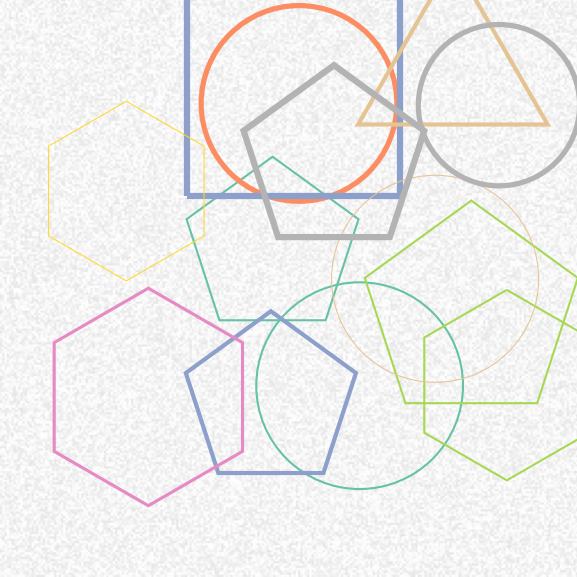[{"shape": "pentagon", "thickness": 1, "radius": 0.78, "center": [0.472, 0.571]}, {"shape": "circle", "thickness": 1, "radius": 0.89, "center": [0.623, 0.331]}, {"shape": "circle", "thickness": 2.5, "radius": 0.85, "center": [0.518, 0.82]}, {"shape": "square", "thickness": 3, "radius": 0.92, "center": [0.508, 0.845]}, {"shape": "pentagon", "thickness": 2, "radius": 0.77, "center": [0.469, 0.305]}, {"shape": "hexagon", "thickness": 1.5, "radius": 0.94, "center": [0.257, 0.312]}, {"shape": "hexagon", "thickness": 1, "radius": 0.82, "center": [0.878, 0.332]}, {"shape": "pentagon", "thickness": 1, "radius": 0.97, "center": [0.816, 0.458]}, {"shape": "hexagon", "thickness": 0.5, "radius": 0.78, "center": [0.219, 0.668]}, {"shape": "circle", "thickness": 0.5, "radius": 0.9, "center": [0.753, 0.516]}, {"shape": "triangle", "thickness": 2, "radius": 0.95, "center": [0.784, 0.878]}, {"shape": "pentagon", "thickness": 3, "radius": 0.82, "center": [0.578, 0.722]}, {"shape": "circle", "thickness": 2.5, "radius": 0.7, "center": [0.864, 0.817]}]